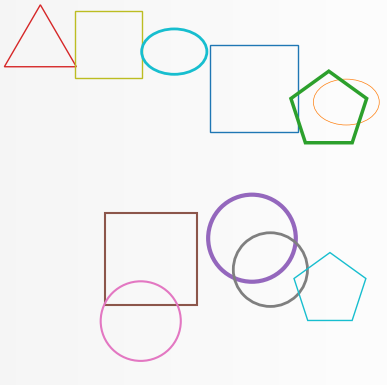[{"shape": "square", "thickness": 1, "radius": 0.57, "center": [0.656, 0.771]}, {"shape": "oval", "thickness": 0.5, "radius": 0.43, "center": [0.894, 0.735]}, {"shape": "pentagon", "thickness": 2.5, "radius": 0.51, "center": [0.849, 0.712]}, {"shape": "triangle", "thickness": 1, "radius": 0.54, "center": [0.104, 0.88]}, {"shape": "circle", "thickness": 3, "radius": 0.57, "center": [0.65, 0.381]}, {"shape": "square", "thickness": 1.5, "radius": 0.59, "center": [0.391, 0.327]}, {"shape": "circle", "thickness": 1.5, "radius": 0.52, "center": [0.363, 0.166]}, {"shape": "circle", "thickness": 2, "radius": 0.48, "center": [0.698, 0.3]}, {"shape": "square", "thickness": 1, "radius": 0.43, "center": [0.28, 0.885]}, {"shape": "pentagon", "thickness": 1, "radius": 0.49, "center": [0.851, 0.246]}, {"shape": "oval", "thickness": 2, "radius": 0.42, "center": [0.45, 0.866]}]